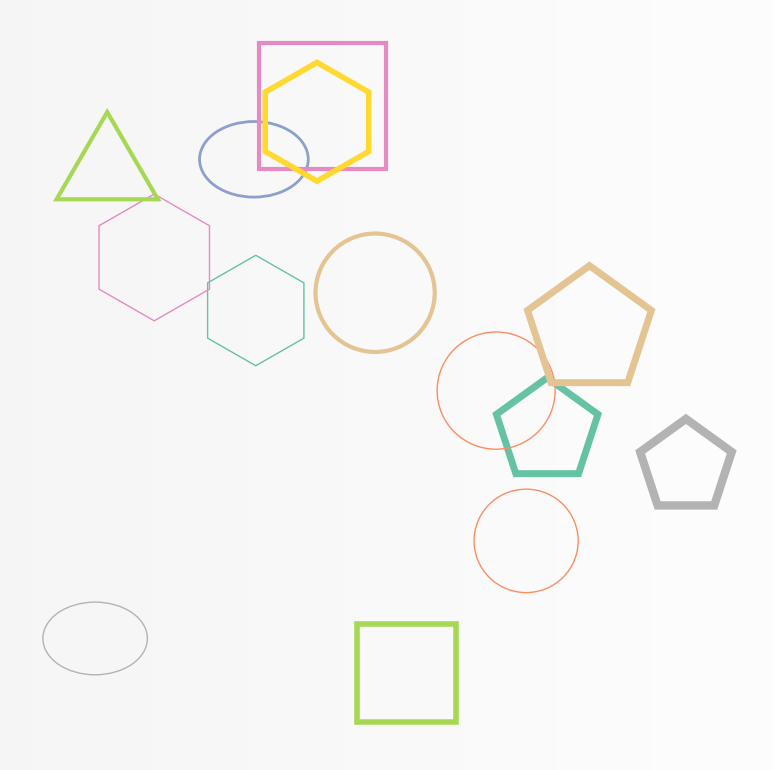[{"shape": "hexagon", "thickness": 0.5, "radius": 0.36, "center": [0.33, 0.597]}, {"shape": "pentagon", "thickness": 2.5, "radius": 0.34, "center": [0.706, 0.441]}, {"shape": "circle", "thickness": 0.5, "radius": 0.38, "center": [0.64, 0.493]}, {"shape": "circle", "thickness": 0.5, "radius": 0.34, "center": [0.679, 0.298]}, {"shape": "oval", "thickness": 1, "radius": 0.35, "center": [0.328, 0.793]}, {"shape": "square", "thickness": 1.5, "radius": 0.41, "center": [0.416, 0.862]}, {"shape": "hexagon", "thickness": 0.5, "radius": 0.41, "center": [0.199, 0.666]}, {"shape": "triangle", "thickness": 1.5, "radius": 0.38, "center": [0.138, 0.779]}, {"shape": "square", "thickness": 2, "radius": 0.32, "center": [0.524, 0.126]}, {"shape": "hexagon", "thickness": 2, "radius": 0.39, "center": [0.409, 0.842]}, {"shape": "circle", "thickness": 1.5, "radius": 0.38, "center": [0.484, 0.62]}, {"shape": "pentagon", "thickness": 2.5, "radius": 0.42, "center": [0.761, 0.571]}, {"shape": "oval", "thickness": 0.5, "radius": 0.34, "center": [0.123, 0.171]}, {"shape": "pentagon", "thickness": 3, "radius": 0.31, "center": [0.885, 0.394]}]